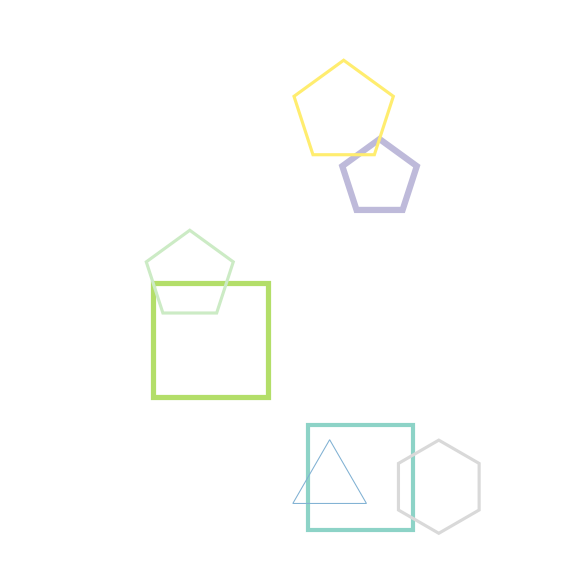[{"shape": "square", "thickness": 2, "radius": 0.45, "center": [0.625, 0.172]}, {"shape": "pentagon", "thickness": 3, "radius": 0.34, "center": [0.657, 0.69]}, {"shape": "triangle", "thickness": 0.5, "radius": 0.37, "center": [0.571, 0.164]}, {"shape": "square", "thickness": 2.5, "radius": 0.5, "center": [0.364, 0.411]}, {"shape": "hexagon", "thickness": 1.5, "radius": 0.4, "center": [0.76, 0.156]}, {"shape": "pentagon", "thickness": 1.5, "radius": 0.4, "center": [0.329, 0.521]}, {"shape": "pentagon", "thickness": 1.5, "radius": 0.45, "center": [0.595, 0.804]}]